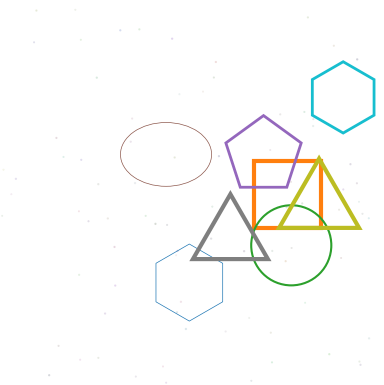[{"shape": "hexagon", "thickness": 0.5, "radius": 0.5, "center": [0.492, 0.266]}, {"shape": "square", "thickness": 3, "radius": 0.43, "center": [0.747, 0.495]}, {"shape": "circle", "thickness": 1.5, "radius": 0.52, "center": [0.757, 0.363]}, {"shape": "pentagon", "thickness": 2, "radius": 0.51, "center": [0.685, 0.597]}, {"shape": "oval", "thickness": 0.5, "radius": 0.59, "center": [0.431, 0.599]}, {"shape": "triangle", "thickness": 3, "radius": 0.56, "center": [0.598, 0.383]}, {"shape": "triangle", "thickness": 3, "radius": 0.6, "center": [0.829, 0.468]}, {"shape": "hexagon", "thickness": 2, "radius": 0.46, "center": [0.891, 0.747]}]